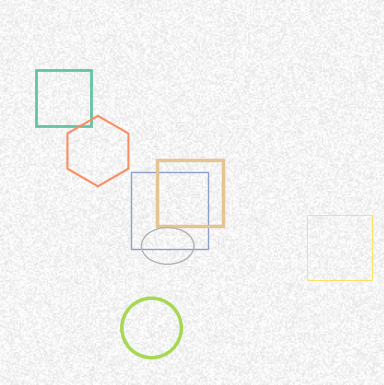[{"shape": "square", "thickness": 2, "radius": 0.36, "center": [0.165, 0.745]}, {"shape": "hexagon", "thickness": 1.5, "radius": 0.46, "center": [0.254, 0.608]}, {"shape": "square", "thickness": 1, "radius": 0.5, "center": [0.439, 0.453]}, {"shape": "circle", "thickness": 2.5, "radius": 0.39, "center": [0.394, 0.148]}, {"shape": "square", "thickness": 0.5, "radius": 0.43, "center": [0.882, 0.357]}, {"shape": "square", "thickness": 2.5, "radius": 0.43, "center": [0.493, 0.498]}, {"shape": "oval", "thickness": 1, "radius": 0.34, "center": [0.436, 0.361]}]